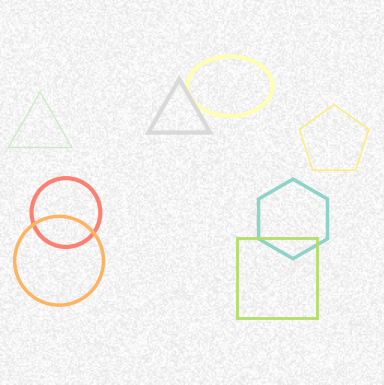[{"shape": "hexagon", "thickness": 2.5, "radius": 0.52, "center": [0.761, 0.431]}, {"shape": "oval", "thickness": 3, "radius": 0.55, "center": [0.597, 0.776]}, {"shape": "circle", "thickness": 3, "radius": 0.45, "center": [0.171, 0.448]}, {"shape": "circle", "thickness": 2.5, "radius": 0.58, "center": [0.153, 0.323]}, {"shape": "square", "thickness": 2, "radius": 0.52, "center": [0.719, 0.278]}, {"shape": "triangle", "thickness": 3, "radius": 0.46, "center": [0.466, 0.702]}, {"shape": "triangle", "thickness": 1, "radius": 0.48, "center": [0.104, 0.665]}, {"shape": "pentagon", "thickness": 1, "radius": 0.47, "center": [0.868, 0.634]}]